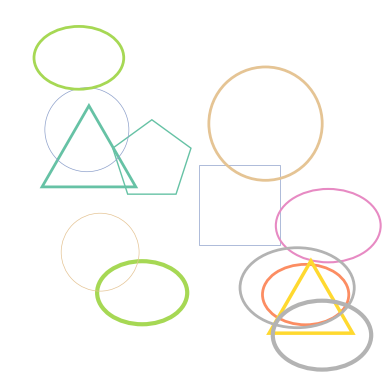[{"shape": "pentagon", "thickness": 1, "radius": 0.53, "center": [0.394, 0.582]}, {"shape": "triangle", "thickness": 2, "radius": 0.7, "center": [0.231, 0.585]}, {"shape": "oval", "thickness": 2, "radius": 0.56, "center": [0.794, 0.235]}, {"shape": "circle", "thickness": 0.5, "radius": 0.55, "center": [0.226, 0.663]}, {"shape": "square", "thickness": 0.5, "radius": 0.52, "center": [0.622, 0.467]}, {"shape": "oval", "thickness": 1.5, "radius": 0.68, "center": [0.853, 0.414]}, {"shape": "oval", "thickness": 2, "radius": 0.58, "center": [0.205, 0.85]}, {"shape": "oval", "thickness": 3, "radius": 0.59, "center": [0.369, 0.24]}, {"shape": "triangle", "thickness": 2.5, "radius": 0.63, "center": [0.808, 0.197]}, {"shape": "circle", "thickness": 2, "radius": 0.74, "center": [0.69, 0.679]}, {"shape": "circle", "thickness": 0.5, "radius": 0.51, "center": [0.26, 0.345]}, {"shape": "oval", "thickness": 3, "radius": 0.64, "center": [0.836, 0.129]}, {"shape": "oval", "thickness": 2, "radius": 0.74, "center": [0.772, 0.253]}]